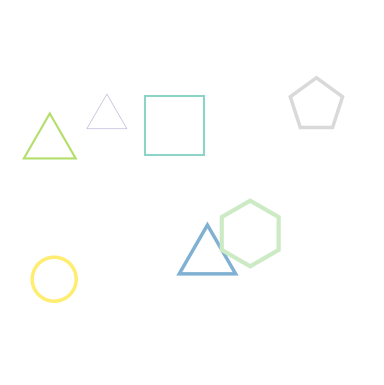[{"shape": "square", "thickness": 1.5, "radius": 0.38, "center": [0.453, 0.674]}, {"shape": "triangle", "thickness": 0.5, "radius": 0.3, "center": [0.278, 0.696]}, {"shape": "triangle", "thickness": 2.5, "radius": 0.42, "center": [0.539, 0.331]}, {"shape": "triangle", "thickness": 1.5, "radius": 0.39, "center": [0.129, 0.627]}, {"shape": "pentagon", "thickness": 2.5, "radius": 0.36, "center": [0.822, 0.727]}, {"shape": "hexagon", "thickness": 3, "radius": 0.43, "center": [0.65, 0.394]}, {"shape": "circle", "thickness": 2.5, "radius": 0.29, "center": [0.141, 0.275]}]